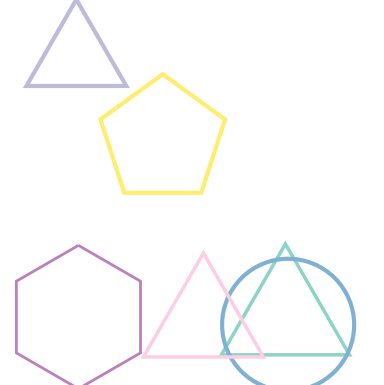[{"shape": "triangle", "thickness": 2.5, "radius": 0.96, "center": [0.741, 0.174]}, {"shape": "triangle", "thickness": 3, "radius": 0.75, "center": [0.198, 0.852]}, {"shape": "circle", "thickness": 3, "radius": 0.86, "center": [0.748, 0.156]}, {"shape": "triangle", "thickness": 2.5, "radius": 0.9, "center": [0.528, 0.163]}, {"shape": "hexagon", "thickness": 2, "radius": 0.93, "center": [0.204, 0.176]}, {"shape": "pentagon", "thickness": 3, "radius": 0.85, "center": [0.423, 0.637]}]